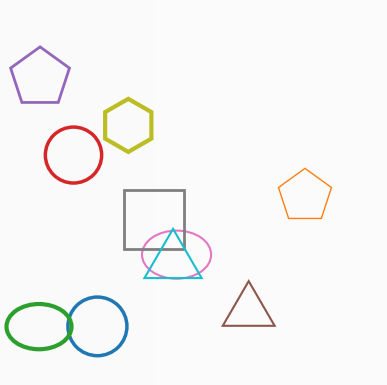[{"shape": "circle", "thickness": 2.5, "radius": 0.38, "center": [0.251, 0.152]}, {"shape": "pentagon", "thickness": 1, "radius": 0.36, "center": [0.787, 0.491]}, {"shape": "oval", "thickness": 3, "radius": 0.42, "center": [0.101, 0.152]}, {"shape": "circle", "thickness": 2.5, "radius": 0.36, "center": [0.19, 0.597]}, {"shape": "pentagon", "thickness": 2, "radius": 0.4, "center": [0.103, 0.798]}, {"shape": "triangle", "thickness": 1.5, "radius": 0.39, "center": [0.642, 0.192]}, {"shape": "oval", "thickness": 1.5, "radius": 0.45, "center": [0.456, 0.339]}, {"shape": "square", "thickness": 2, "radius": 0.39, "center": [0.397, 0.429]}, {"shape": "hexagon", "thickness": 3, "radius": 0.34, "center": [0.331, 0.674]}, {"shape": "triangle", "thickness": 1.5, "radius": 0.43, "center": [0.447, 0.32]}]